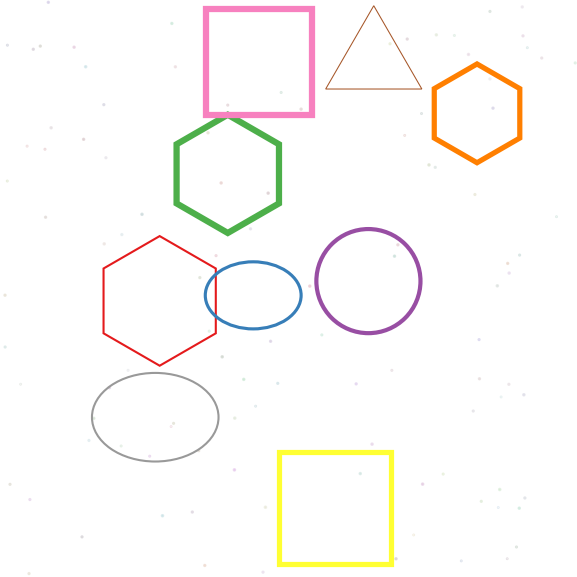[{"shape": "hexagon", "thickness": 1, "radius": 0.56, "center": [0.276, 0.478]}, {"shape": "oval", "thickness": 1.5, "radius": 0.41, "center": [0.438, 0.488]}, {"shape": "hexagon", "thickness": 3, "radius": 0.51, "center": [0.394, 0.698]}, {"shape": "circle", "thickness": 2, "radius": 0.45, "center": [0.638, 0.512]}, {"shape": "hexagon", "thickness": 2.5, "radius": 0.43, "center": [0.826, 0.803]}, {"shape": "square", "thickness": 2.5, "radius": 0.48, "center": [0.58, 0.12]}, {"shape": "triangle", "thickness": 0.5, "radius": 0.48, "center": [0.647, 0.893]}, {"shape": "square", "thickness": 3, "radius": 0.46, "center": [0.448, 0.892]}, {"shape": "oval", "thickness": 1, "radius": 0.55, "center": [0.269, 0.277]}]